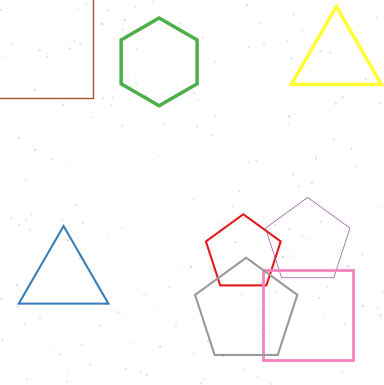[{"shape": "pentagon", "thickness": 1.5, "radius": 0.51, "center": [0.632, 0.341]}, {"shape": "triangle", "thickness": 1.5, "radius": 0.67, "center": [0.165, 0.279]}, {"shape": "hexagon", "thickness": 2.5, "radius": 0.57, "center": [0.413, 0.839]}, {"shape": "pentagon", "thickness": 0.5, "radius": 0.58, "center": [0.799, 0.372]}, {"shape": "triangle", "thickness": 2.5, "radius": 0.67, "center": [0.874, 0.848]}, {"shape": "square", "thickness": 1, "radius": 0.7, "center": [0.104, 0.884]}, {"shape": "square", "thickness": 2, "radius": 0.58, "center": [0.8, 0.182]}, {"shape": "pentagon", "thickness": 1.5, "radius": 0.7, "center": [0.639, 0.191]}]